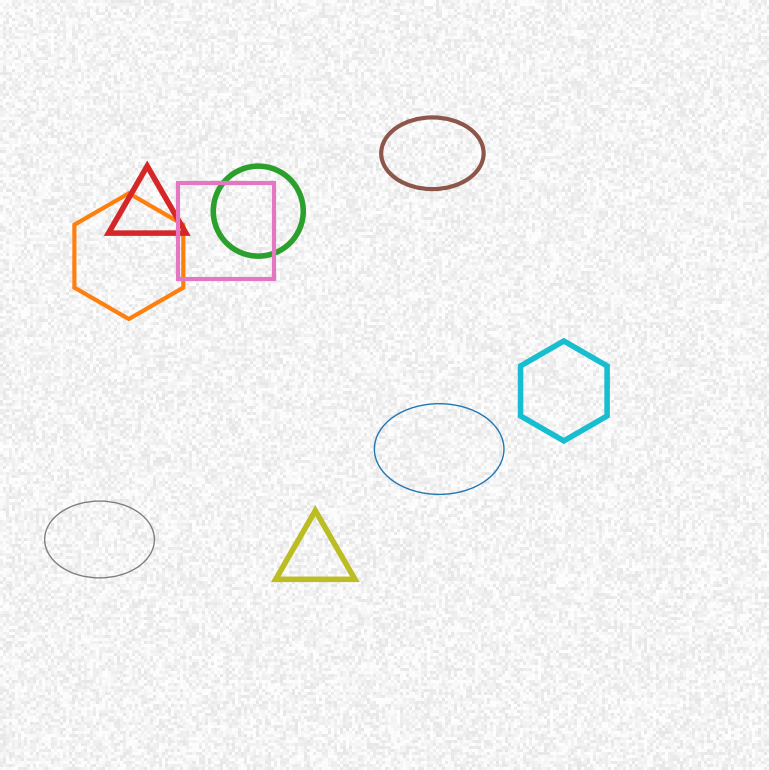[{"shape": "oval", "thickness": 0.5, "radius": 0.42, "center": [0.57, 0.417]}, {"shape": "hexagon", "thickness": 1.5, "radius": 0.41, "center": [0.167, 0.667]}, {"shape": "circle", "thickness": 2, "radius": 0.29, "center": [0.335, 0.726]}, {"shape": "triangle", "thickness": 2, "radius": 0.29, "center": [0.191, 0.726]}, {"shape": "oval", "thickness": 1.5, "radius": 0.33, "center": [0.562, 0.801]}, {"shape": "square", "thickness": 1.5, "radius": 0.31, "center": [0.293, 0.7]}, {"shape": "oval", "thickness": 0.5, "radius": 0.36, "center": [0.129, 0.299]}, {"shape": "triangle", "thickness": 2, "radius": 0.3, "center": [0.41, 0.277]}, {"shape": "hexagon", "thickness": 2, "radius": 0.32, "center": [0.732, 0.492]}]